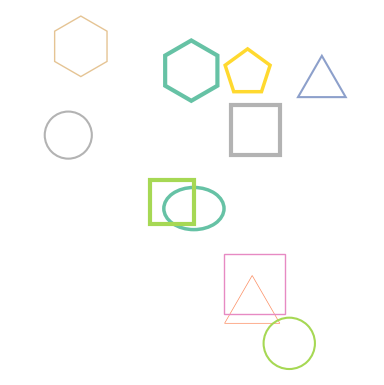[{"shape": "oval", "thickness": 2.5, "radius": 0.39, "center": [0.504, 0.458]}, {"shape": "hexagon", "thickness": 3, "radius": 0.39, "center": [0.497, 0.817]}, {"shape": "triangle", "thickness": 0.5, "radius": 0.41, "center": [0.655, 0.202]}, {"shape": "triangle", "thickness": 1.5, "radius": 0.36, "center": [0.836, 0.783]}, {"shape": "square", "thickness": 1, "radius": 0.39, "center": [0.661, 0.263]}, {"shape": "square", "thickness": 3, "radius": 0.29, "center": [0.446, 0.475]}, {"shape": "circle", "thickness": 1.5, "radius": 0.33, "center": [0.751, 0.108]}, {"shape": "pentagon", "thickness": 2.5, "radius": 0.31, "center": [0.643, 0.812]}, {"shape": "hexagon", "thickness": 1, "radius": 0.39, "center": [0.21, 0.88]}, {"shape": "square", "thickness": 3, "radius": 0.32, "center": [0.663, 0.662]}, {"shape": "circle", "thickness": 1.5, "radius": 0.31, "center": [0.177, 0.649]}]